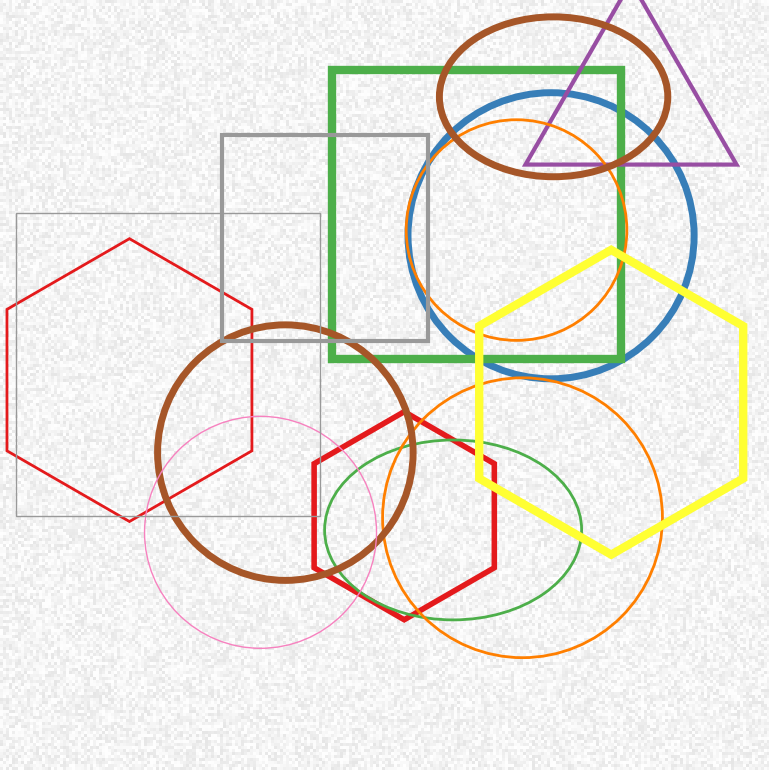[{"shape": "hexagon", "thickness": 1, "radius": 0.92, "center": [0.168, 0.506]}, {"shape": "hexagon", "thickness": 2, "radius": 0.68, "center": [0.525, 0.33]}, {"shape": "circle", "thickness": 2.5, "radius": 0.93, "center": [0.716, 0.694]}, {"shape": "oval", "thickness": 1, "radius": 0.83, "center": [0.588, 0.312]}, {"shape": "square", "thickness": 3, "radius": 0.94, "center": [0.619, 0.721]}, {"shape": "triangle", "thickness": 1.5, "radius": 0.79, "center": [0.819, 0.865]}, {"shape": "circle", "thickness": 1, "radius": 0.91, "center": [0.679, 0.328]}, {"shape": "circle", "thickness": 1, "radius": 0.72, "center": [0.671, 0.701]}, {"shape": "hexagon", "thickness": 3, "radius": 0.99, "center": [0.794, 0.478]}, {"shape": "oval", "thickness": 2.5, "radius": 0.74, "center": [0.719, 0.874]}, {"shape": "circle", "thickness": 2.5, "radius": 0.83, "center": [0.371, 0.412]}, {"shape": "circle", "thickness": 0.5, "radius": 0.75, "center": [0.338, 0.309]}, {"shape": "square", "thickness": 0.5, "radius": 0.98, "center": [0.218, 0.526]}, {"shape": "square", "thickness": 1.5, "radius": 0.67, "center": [0.422, 0.691]}]